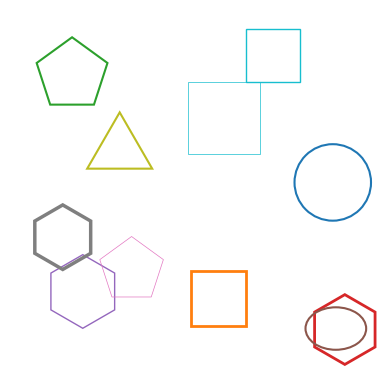[{"shape": "circle", "thickness": 1.5, "radius": 0.5, "center": [0.864, 0.526]}, {"shape": "square", "thickness": 2, "radius": 0.36, "center": [0.568, 0.226]}, {"shape": "pentagon", "thickness": 1.5, "radius": 0.48, "center": [0.187, 0.806]}, {"shape": "hexagon", "thickness": 2, "radius": 0.45, "center": [0.896, 0.144]}, {"shape": "hexagon", "thickness": 1, "radius": 0.48, "center": [0.215, 0.243]}, {"shape": "oval", "thickness": 1.5, "radius": 0.39, "center": [0.872, 0.147]}, {"shape": "pentagon", "thickness": 0.5, "radius": 0.43, "center": [0.342, 0.299]}, {"shape": "hexagon", "thickness": 2.5, "radius": 0.42, "center": [0.163, 0.384]}, {"shape": "triangle", "thickness": 1.5, "radius": 0.49, "center": [0.311, 0.611]}, {"shape": "square", "thickness": 1, "radius": 0.35, "center": [0.708, 0.856]}, {"shape": "square", "thickness": 0.5, "radius": 0.47, "center": [0.581, 0.694]}]